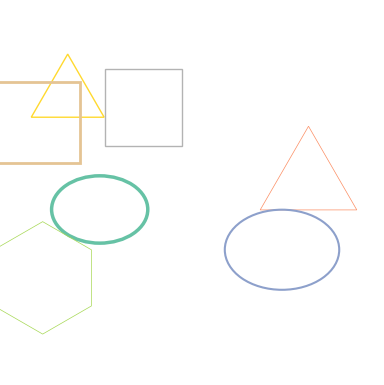[{"shape": "oval", "thickness": 2.5, "radius": 0.62, "center": [0.259, 0.456]}, {"shape": "triangle", "thickness": 0.5, "radius": 0.72, "center": [0.801, 0.527]}, {"shape": "oval", "thickness": 1.5, "radius": 0.74, "center": [0.733, 0.351]}, {"shape": "hexagon", "thickness": 0.5, "radius": 0.73, "center": [0.111, 0.278]}, {"shape": "triangle", "thickness": 1, "radius": 0.55, "center": [0.176, 0.75]}, {"shape": "square", "thickness": 2, "radius": 0.53, "center": [0.102, 0.683]}, {"shape": "square", "thickness": 1, "radius": 0.5, "center": [0.373, 0.721]}]